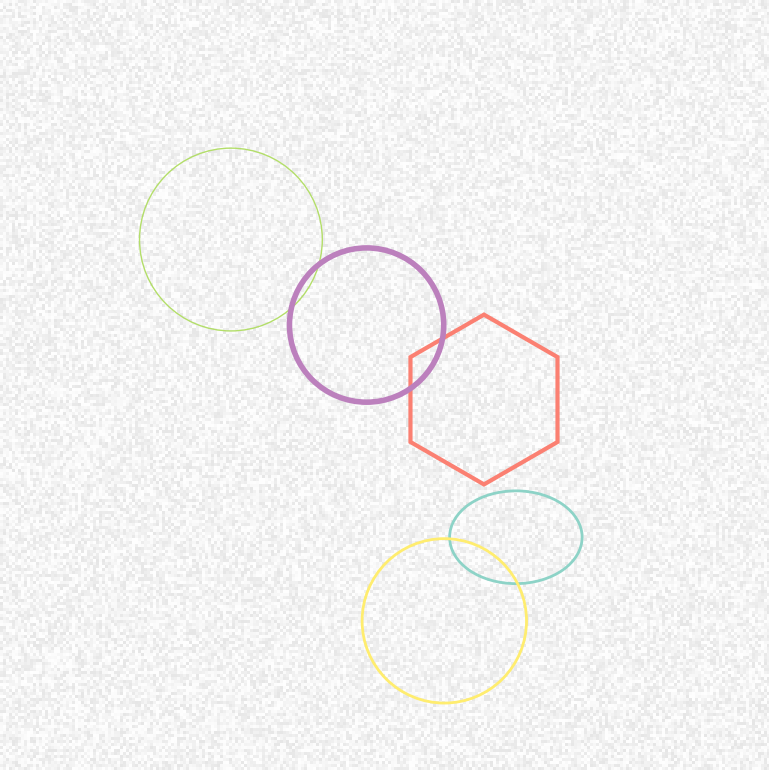[{"shape": "oval", "thickness": 1, "radius": 0.43, "center": [0.67, 0.302]}, {"shape": "hexagon", "thickness": 1.5, "radius": 0.55, "center": [0.629, 0.481]}, {"shape": "circle", "thickness": 0.5, "radius": 0.59, "center": [0.3, 0.689]}, {"shape": "circle", "thickness": 2, "radius": 0.5, "center": [0.476, 0.578]}, {"shape": "circle", "thickness": 1, "radius": 0.53, "center": [0.577, 0.194]}]